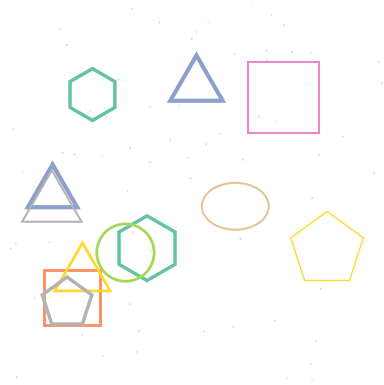[{"shape": "hexagon", "thickness": 2.5, "radius": 0.34, "center": [0.24, 0.754]}, {"shape": "hexagon", "thickness": 2.5, "radius": 0.42, "center": [0.382, 0.355]}, {"shape": "square", "thickness": 2, "radius": 0.36, "center": [0.187, 0.227]}, {"shape": "triangle", "thickness": 3, "radius": 0.37, "center": [0.136, 0.499]}, {"shape": "triangle", "thickness": 3, "radius": 0.39, "center": [0.51, 0.778]}, {"shape": "square", "thickness": 1.5, "radius": 0.46, "center": [0.736, 0.746]}, {"shape": "circle", "thickness": 2, "radius": 0.37, "center": [0.326, 0.344]}, {"shape": "triangle", "thickness": 2, "radius": 0.42, "center": [0.214, 0.286]}, {"shape": "pentagon", "thickness": 1, "radius": 0.5, "center": [0.85, 0.352]}, {"shape": "oval", "thickness": 1.5, "radius": 0.43, "center": [0.611, 0.464]}, {"shape": "pentagon", "thickness": 2.5, "radius": 0.34, "center": [0.174, 0.213]}, {"shape": "triangle", "thickness": 1.5, "radius": 0.45, "center": [0.135, 0.469]}]